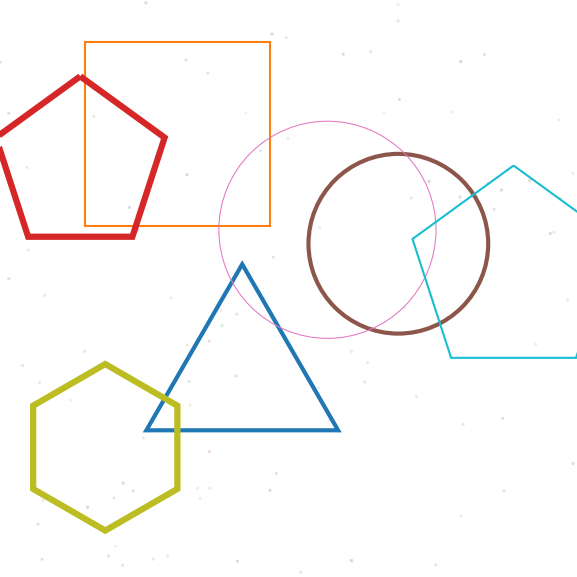[{"shape": "triangle", "thickness": 2, "radius": 0.96, "center": [0.419, 0.35]}, {"shape": "square", "thickness": 1, "radius": 0.8, "center": [0.307, 0.767]}, {"shape": "pentagon", "thickness": 3, "radius": 0.77, "center": [0.139, 0.713]}, {"shape": "circle", "thickness": 2, "radius": 0.78, "center": [0.69, 0.577]}, {"shape": "circle", "thickness": 0.5, "radius": 0.94, "center": [0.567, 0.601]}, {"shape": "hexagon", "thickness": 3, "radius": 0.72, "center": [0.182, 0.225]}, {"shape": "pentagon", "thickness": 1, "radius": 0.92, "center": [0.889, 0.528]}]